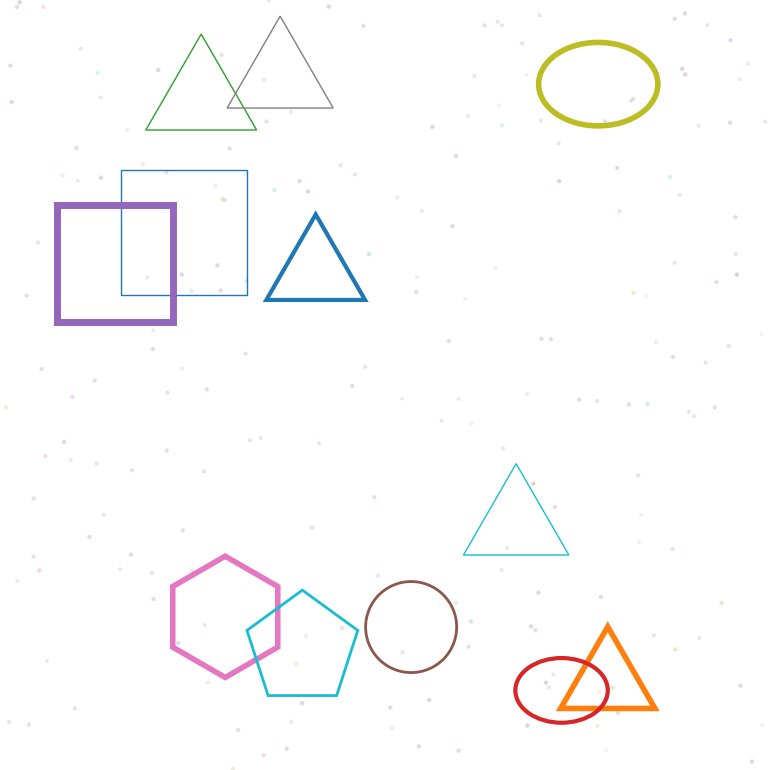[{"shape": "triangle", "thickness": 1.5, "radius": 0.37, "center": [0.41, 0.647]}, {"shape": "square", "thickness": 0.5, "radius": 0.41, "center": [0.239, 0.698]}, {"shape": "triangle", "thickness": 2, "radius": 0.35, "center": [0.789, 0.115]}, {"shape": "triangle", "thickness": 0.5, "radius": 0.42, "center": [0.261, 0.873]}, {"shape": "oval", "thickness": 1.5, "radius": 0.3, "center": [0.729, 0.103]}, {"shape": "square", "thickness": 2.5, "radius": 0.38, "center": [0.149, 0.658]}, {"shape": "circle", "thickness": 1, "radius": 0.3, "center": [0.534, 0.186]}, {"shape": "hexagon", "thickness": 2, "radius": 0.39, "center": [0.293, 0.199]}, {"shape": "triangle", "thickness": 0.5, "radius": 0.4, "center": [0.364, 0.899]}, {"shape": "oval", "thickness": 2, "radius": 0.39, "center": [0.777, 0.891]}, {"shape": "pentagon", "thickness": 1, "radius": 0.38, "center": [0.393, 0.158]}, {"shape": "triangle", "thickness": 0.5, "radius": 0.4, "center": [0.67, 0.319]}]